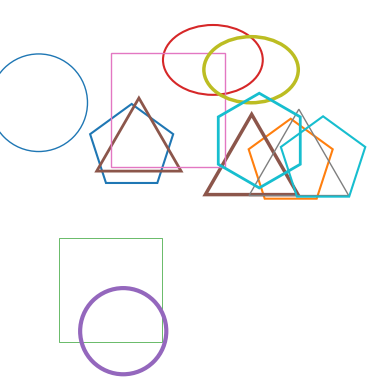[{"shape": "pentagon", "thickness": 1.5, "radius": 0.57, "center": [0.342, 0.617]}, {"shape": "circle", "thickness": 1, "radius": 0.63, "center": [0.101, 0.733]}, {"shape": "pentagon", "thickness": 1.5, "radius": 0.57, "center": [0.755, 0.577]}, {"shape": "square", "thickness": 0.5, "radius": 0.67, "center": [0.287, 0.247]}, {"shape": "oval", "thickness": 1.5, "radius": 0.65, "center": [0.553, 0.844]}, {"shape": "circle", "thickness": 3, "radius": 0.56, "center": [0.32, 0.14]}, {"shape": "triangle", "thickness": 2.5, "radius": 0.69, "center": [0.654, 0.564]}, {"shape": "triangle", "thickness": 2, "radius": 0.63, "center": [0.361, 0.619]}, {"shape": "square", "thickness": 1, "radius": 0.74, "center": [0.436, 0.714]}, {"shape": "triangle", "thickness": 1, "radius": 0.75, "center": [0.776, 0.567]}, {"shape": "oval", "thickness": 2.5, "radius": 0.61, "center": [0.652, 0.819]}, {"shape": "hexagon", "thickness": 2, "radius": 0.61, "center": [0.673, 0.635]}, {"shape": "pentagon", "thickness": 1.5, "radius": 0.58, "center": [0.839, 0.583]}]